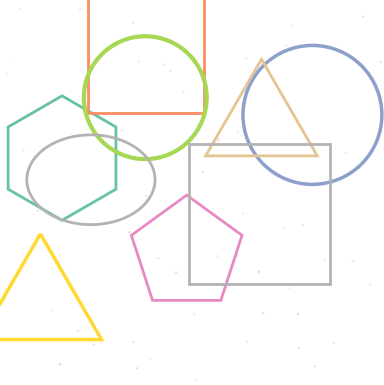[{"shape": "hexagon", "thickness": 2, "radius": 0.81, "center": [0.161, 0.589]}, {"shape": "square", "thickness": 2, "radius": 0.75, "center": [0.379, 0.856]}, {"shape": "circle", "thickness": 2.5, "radius": 0.9, "center": [0.811, 0.702]}, {"shape": "pentagon", "thickness": 2, "radius": 0.76, "center": [0.485, 0.342]}, {"shape": "circle", "thickness": 3, "radius": 0.8, "center": [0.377, 0.746]}, {"shape": "triangle", "thickness": 2.5, "radius": 0.92, "center": [0.105, 0.209]}, {"shape": "triangle", "thickness": 2, "radius": 0.84, "center": [0.679, 0.679]}, {"shape": "square", "thickness": 2, "radius": 0.91, "center": [0.675, 0.444]}, {"shape": "oval", "thickness": 2, "radius": 0.83, "center": [0.236, 0.533]}]